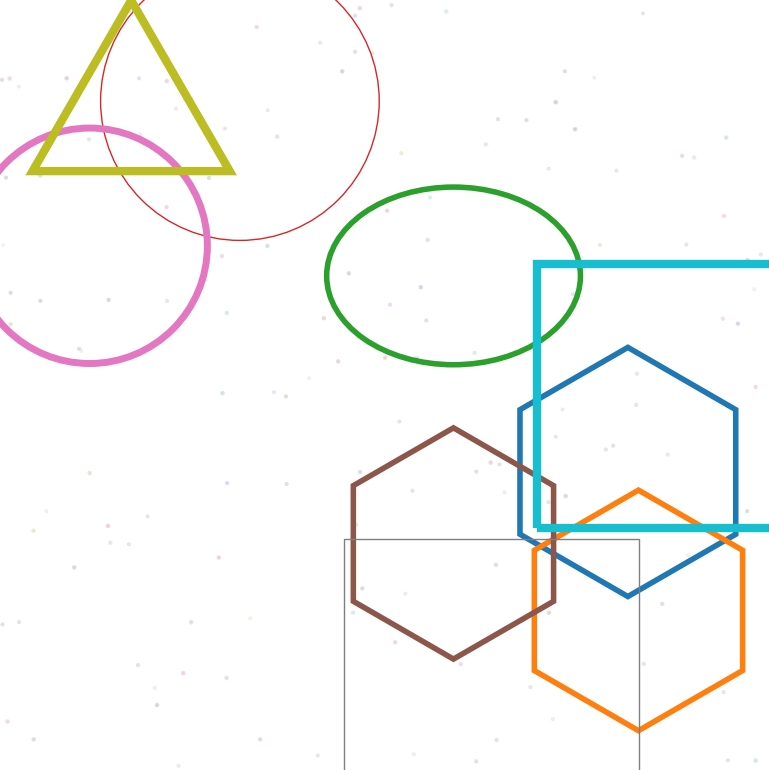[{"shape": "hexagon", "thickness": 2, "radius": 0.81, "center": [0.815, 0.387]}, {"shape": "hexagon", "thickness": 2, "radius": 0.78, "center": [0.829, 0.207]}, {"shape": "oval", "thickness": 2, "radius": 0.82, "center": [0.589, 0.642]}, {"shape": "circle", "thickness": 0.5, "radius": 0.9, "center": [0.312, 0.869]}, {"shape": "hexagon", "thickness": 2, "radius": 0.75, "center": [0.589, 0.294]}, {"shape": "circle", "thickness": 2.5, "radius": 0.76, "center": [0.116, 0.681]}, {"shape": "square", "thickness": 0.5, "radius": 0.96, "center": [0.638, 0.109]}, {"shape": "triangle", "thickness": 3, "radius": 0.74, "center": [0.17, 0.852]}, {"shape": "square", "thickness": 3, "radius": 0.86, "center": [0.869, 0.486]}]